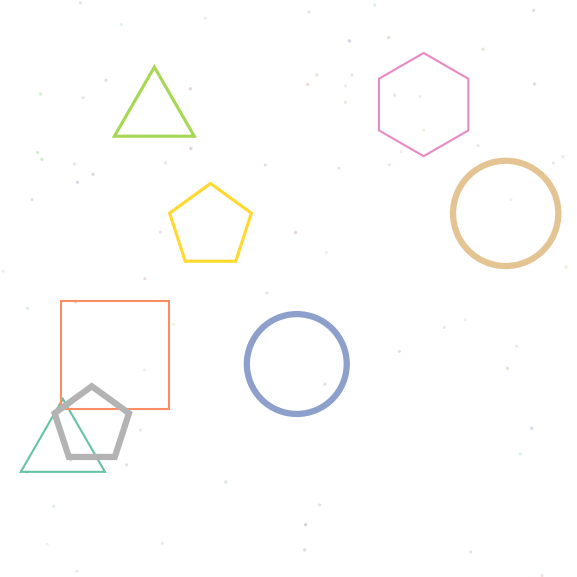[{"shape": "triangle", "thickness": 1, "radius": 0.42, "center": [0.109, 0.224]}, {"shape": "square", "thickness": 1, "radius": 0.47, "center": [0.199, 0.384]}, {"shape": "circle", "thickness": 3, "radius": 0.43, "center": [0.514, 0.369]}, {"shape": "hexagon", "thickness": 1, "radius": 0.45, "center": [0.734, 0.818]}, {"shape": "triangle", "thickness": 1.5, "radius": 0.4, "center": [0.267, 0.803]}, {"shape": "pentagon", "thickness": 1.5, "radius": 0.37, "center": [0.364, 0.607]}, {"shape": "circle", "thickness": 3, "radius": 0.46, "center": [0.876, 0.63]}, {"shape": "pentagon", "thickness": 3, "radius": 0.34, "center": [0.159, 0.263]}]